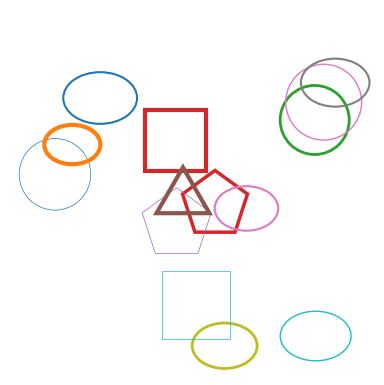[{"shape": "oval", "thickness": 1.5, "radius": 0.48, "center": [0.26, 0.745]}, {"shape": "circle", "thickness": 0.5, "radius": 0.47, "center": [0.143, 0.547]}, {"shape": "oval", "thickness": 3, "radius": 0.36, "center": [0.188, 0.625]}, {"shape": "circle", "thickness": 2, "radius": 0.45, "center": [0.817, 0.688]}, {"shape": "pentagon", "thickness": 2.5, "radius": 0.44, "center": [0.558, 0.469]}, {"shape": "square", "thickness": 3, "radius": 0.4, "center": [0.455, 0.636]}, {"shape": "pentagon", "thickness": 0.5, "radius": 0.47, "center": [0.459, 0.418]}, {"shape": "triangle", "thickness": 3, "radius": 0.4, "center": [0.475, 0.486]}, {"shape": "oval", "thickness": 1.5, "radius": 0.41, "center": [0.64, 0.459]}, {"shape": "circle", "thickness": 1, "radius": 0.49, "center": [0.841, 0.735]}, {"shape": "oval", "thickness": 1.5, "radius": 0.45, "center": [0.871, 0.785]}, {"shape": "oval", "thickness": 2, "radius": 0.42, "center": [0.583, 0.102]}, {"shape": "oval", "thickness": 1, "radius": 0.46, "center": [0.82, 0.127]}, {"shape": "square", "thickness": 0.5, "radius": 0.45, "center": [0.509, 0.208]}]